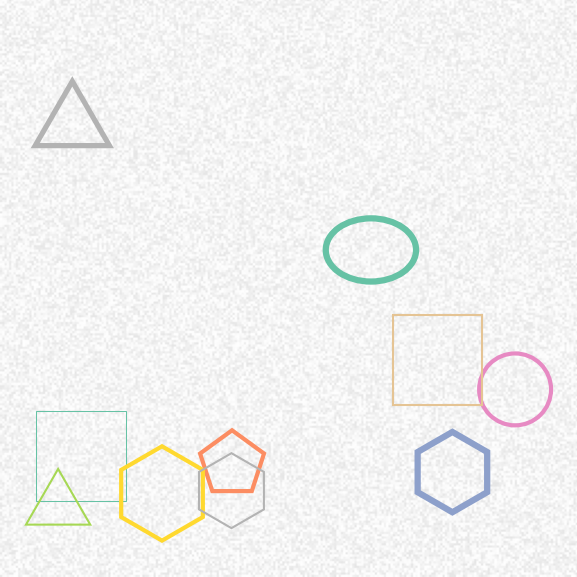[{"shape": "oval", "thickness": 3, "radius": 0.39, "center": [0.642, 0.566]}, {"shape": "square", "thickness": 0.5, "radius": 0.39, "center": [0.141, 0.21]}, {"shape": "pentagon", "thickness": 2, "radius": 0.29, "center": [0.402, 0.196]}, {"shape": "hexagon", "thickness": 3, "radius": 0.35, "center": [0.783, 0.182]}, {"shape": "circle", "thickness": 2, "radius": 0.31, "center": [0.892, 0.325]}, {"shape": "triangle", "thickness": 1, "radius": 0.32, "center": [0.101, 0.123]}, {"shape": "hexagon", "thickness": 2, "radius": 0.41, "center": [0.281, 0.145]}, {"shape": "square", "thickness": 1, "radius": 0.39, "center": [0.758, 0.376]}, {"shape": "hexagon", "thickness": 1, "radius": 0.32, "center": [0.401, 0.15]}, {"shape": "triangle", "thickness": 2.5, "radius": 0.37, "center": [0.125, 0.784]}]